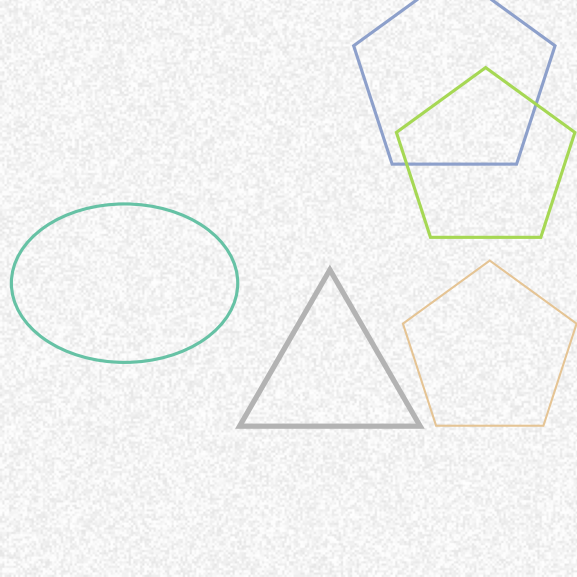[{"shape": "oval", "thickness": 1.5, "radius": 0.98, "center": [0.216, 0.509]}, {"shape": "pentagon", "thickness": 1.5, "radius": 0.92, "center": [0.787, 0.863]}, {"shape": "pentagon", "thickness": 1.5, "radius": 0.81, "center": [0.841, 0.72]}, {"shape": "pentagon", "thickness": 1, "radius": 0.79, "center": [0.848, 0.39]}, {"shape": "triangle", "thickness": 2.5, "radius": 0.9, "center": [0.571, 0.351]}]